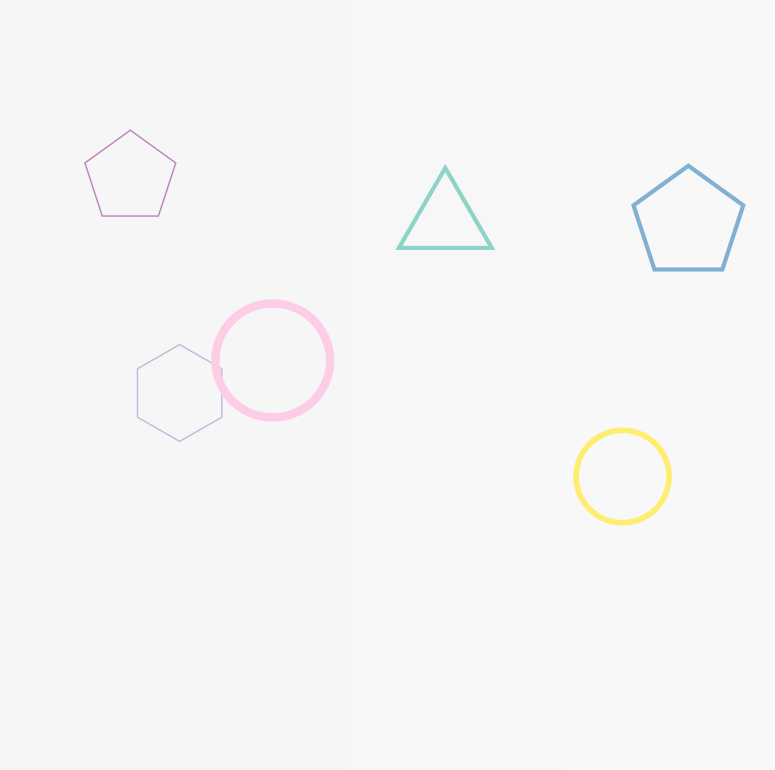[{"shape": "triangle", "thickness": 1.5, "radius": 0.35, "center": [0.575, 0.713]}, {"shape": "hexagon", "thickness": 0.5, "radius": 0.31, "center": [0.232, 0.49]}, {"shape": "pentagon", "thickness": 1.5, "radius": 0.37, "center": [0.888, 0.71]}, {"shape": "circle", "thickness": 3, "radius": 0.37, "center": [0.352, 0.532]}, {"shape": "pentagon", "thickness": 0.5, "radius": 0.31, "center": [0.168, 0.769]}, {"shape": "circle", "thickness": 2, "radius": 0.3, "center": [0.803, 0.381]}]